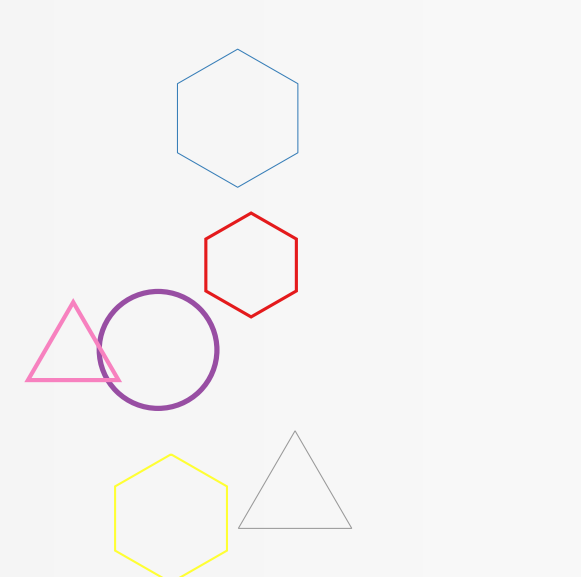[{"shape": "hexagon", "thickness": 1.5, "radius": 0.45, "center": [0.432, 0.54]}, {"shape": "hexagon", "thickness": 0.5, "radius": 0.6, "center": [0.409, 0.794]}, {"shape": "circle", "thickness": 2.5, "radius": 0.51, "center": [0.272, 0.393]}, {"shape": "hexagon", "thickness": 1, "radius": 0.56, "center": [0.294, 0.101]}, {"shape": "triangle", "thickness": 2, "radius": 0.45, "center": [0.126, 0.386]}, {"shape": "triangle", "thickness": 0.5, "radius": 0.56, "center": [0.508, 0.141]}]